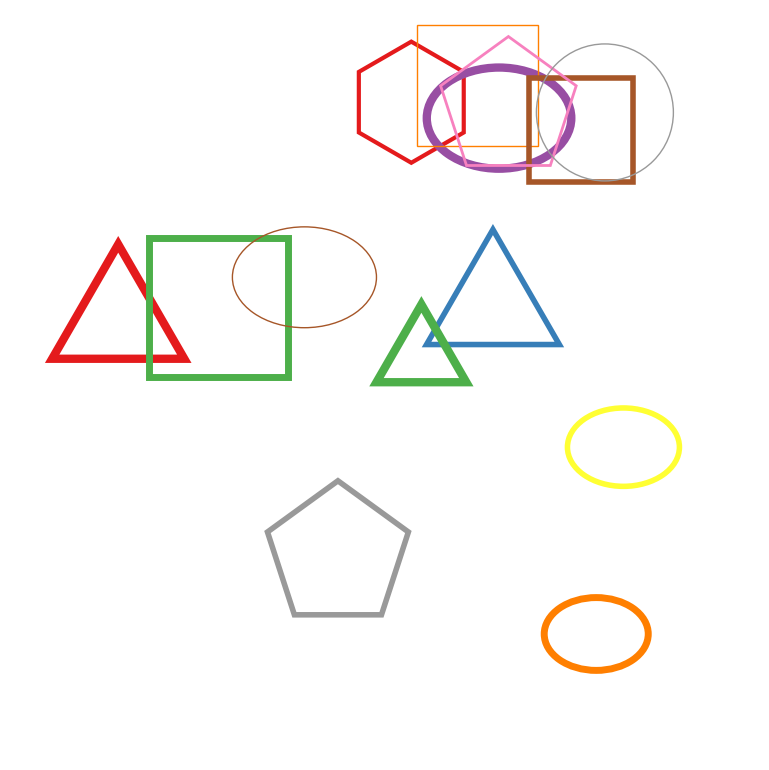[{"shape": "hexagon", "thickness": 1.5, "radius": 0.39, "center": [0.534, 0.867]}, {"shape": "triangle", "thickness": 3, "radius": 0.5, "center": [0.154, 0.584]}, {"shape": "triangle", "thickness": 2, "radius": 0.5, "center": [0.64, 0.602]}, {"shape": "square", "thickness": 2.5, "radius": 0.45, "center": [0.284, 0.601]}, {"shape": "triangle", "thickness": 3, "radius": 0.34, "center": [0.547, 0.537]}, {"shape": "oval", "thickness": 3, "radius": 0.47, "center": [0.648, 0.847]}, {"shape": "square", "thickness": 0.5, "radius": 0.39, "center": [0.62, 0.889]}, {"shape": "oval", "thickness": 2.5, "radius": 0.34, "center": [0.774, 0.177]}, {"shape": "oval", "thickness": 2, "radius": 0.36, "center": [0.81, 0.419]}, {"shape": "square", "thickness": 2, "radius": 0.34, "center": [0.755, 0.832]}, {"shape": "oval", "thickness": 0.5, "radius": 0.47, "center": [0.395, 0.64]}, {"shape": "pentagon", "thickness": 1, "radius": 0.46, "center": [0.66, 0.86]}, {"shape": "circle", "thickness": 0.5, "radius": 0.44, "center": [0.786, 0.854]}, {"shape": "pentagon", "thickness": 2, "radius": 0.48, "center": [0.439, 0.279]}]